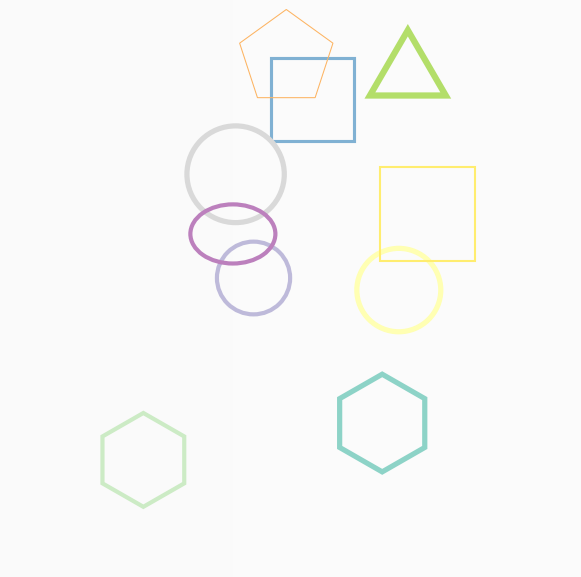[{"shape": "hexagon", "thickness": 2.5, "radius": 0.42, "center": [0.658, 0.267]}, {"shape": "circle", "thickness": 2.5, "radius": 0.36, "center": [0.686, 0.497]}, {"shape": "circle", "thickness": 2, "radius": 0.31, "center": [0.436, 0.518]}, {"shape": "square", "thickness": 1.5, "radius": 0.36, "center": [0.538, 0.827]}, {"shape": "pentagon", "thickness": 0.5, "radius": 0.42, "center": [0.493, 0.898]}, {"shape": "triangle", "thickness": 3, "radius": 0.38, "center": [0.702, 0.871]}, {"shape": "circle", "thickness": 2.5, "radius": 0.42, "center": [0.405, 0.697]}, {"shape": "oval", "thickness": 2, "radius": 0.37, "center": [0.401, 0.594]}, {"shape": "hexagon", "thickness": 2, "radius": 0.41, "center": [0.247, 0.203]}, {"shape": "square", "thickness": 1, "radius": 0.41, "center": [0.735, 0.629]}]